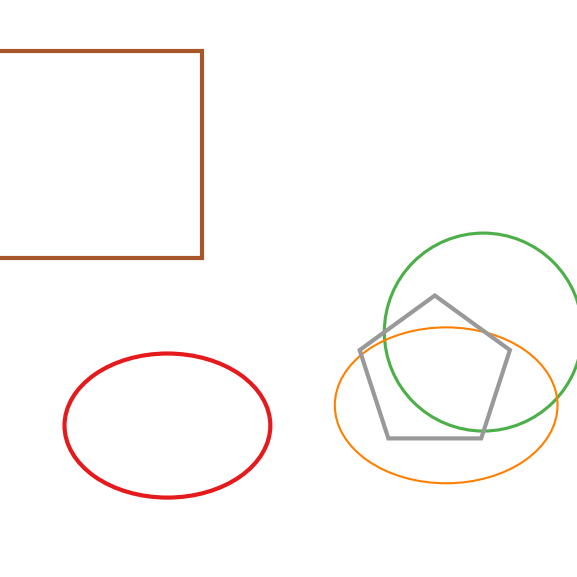[{"shape": "oval", "thickness": 2, "radius": 0.89, "center": [0.29, 0.262]}, {"shape": "circle", "thickness": 1.5, "radius": 0.86, "center": [0.837, 0.424]}, {"shape": "oval", "thickness": 1, "radius": 0.96, "center": [0.773, 0.297]}, {"shape": "square", "thickness": 2, "radius": 0.89, "center": [0.172, 0.732]}, {"shape": "pentagon", "thickness": 2, "radius": 0.68, "center": [0.753, 0.351]}]